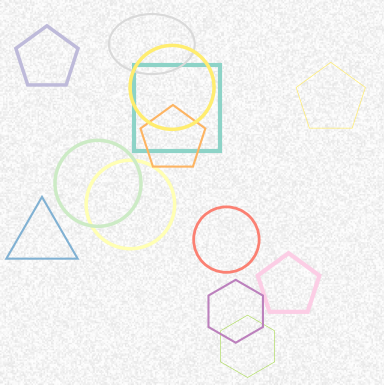[{"shape": "square", "thickness": 3, "radius": 0.56, "center": [0.459, 0.719]}, {"shape": "circle", "thickness": 2.5, "radius": 0.57, "center": [0.339, 0.469]}, {"shape": "pentagon", "thickness": 2.5, "radius": 0.42, "center": [0.122, 0.848]}, {"shape": "circle", "thickness": 2, "radius": 0.43, "center": [0.588, 0.378]}, {"shape": "triangle", "thickness": 1.5, "radius": 0.53, "center": [0.109, 0.382]}, {"shape": "pentagon", "thickness": 1.5, "radius": 0.44, "center": [0.449, 0.639]}, {"shape": "hexagon", "thickness": 0.5, "radius": 0.4, "center": [0.643, 0.1]}, {"shape": "pentagon", "thickness": 3, "radius": 0.42, "center": [0.749, 0.258]}, {"shape": "oval", "thickness": 1.5, "radius": 0.56, "center": [0.394, 0.886]}, {"shape": "hexagon", "thickness": 1.5, "radius": 0.41, "center": [0.612, 0.192]}, {"shape": "circle", "thickness": 2.5, "radius": 0.56, "center": [0.255, 0.524]}, {"shape": "pentagon", "thickness": 0.5, "radius": 0.47, "center": [0.859, 0.744]}, {"shape": "circle", "thickness": 2.5, "radius": 0.54, "center": [0.447, 0.773]}]